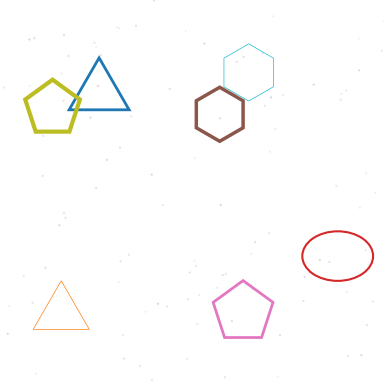[{"shape": "triangle", "thickness": 2, "radius": 0.45, "center": [0.257, 0.76]}, {"shape": "triangle", "thickness": 0.5, "radius": 0.42, "center": [0.159, 0.187]}, {"shape": "oval", "thickness": 1.5, "radius": 0.46, "center": [0.877, 0.335]}, {"shape": "hexagon", "thickness": 2.5, "radius": 0.35, "center": [0.571, 0.703]}, {"shape": "pentagon", "thickness": 2, "radius": 0.41, "center": [0.631, 0.189]}, {"shape": "pentagon", "thickness": 3, "radius": 0.37, "center": [0.136, 0.718]}, {"shape": "hexagon", "thickness": 0.5, "radius": 0.37, "center": [0.646, 0.812]}]